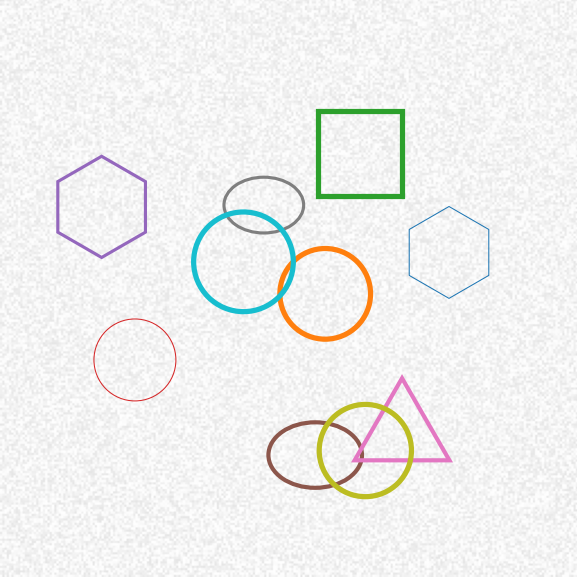[{"shape": "hexagon", "thickness": 0.5, "radius": 0.4, "center": [0.777, 0.562]}, {"shape": "circle", "thickness": 2.5, "radius": 0.39, "center": [0.563, 0.49]}, {"shape": "square", "thickness": 2.5, "radius": 0.37, "center": [0.624, 0.733]}, {"shape": "circle", "thickness": 0.5, "radius": 0.35, "center": [0.234, 0.376]}, {"shape": "hexagon", "thickness": 1.5, "radius": 0.44, "center": [0.176, 0.641]}, {"shape": "oval", "thickness": 2, "radius": 0.41, "center": [0.546, 0.211]}, {"shape": "triangle", "thickness": 2, "radius": 0.47, "center": [0.696, 0.249]}, {"shape": "oval", "thickness": 1.5, "radius": 0.34, "center": [0.457, 0.644]}, {"shape": "circle", "thickness": 2.5, "radius": 0.4, "center": [0.633, 0.219]}, {"shape": "circle", "thickness": 2.5, "radius": 0.43, "center": [0.422, 0.546]}]